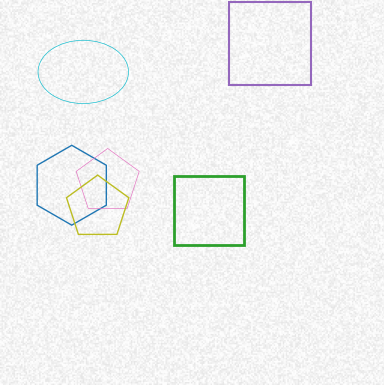[{"shape": "hexagon", "thickness": 1, "radius": 0.52, "center": [0.186, 0.519]}, {"shape": "square", "thickness": 2, "radius": 0.45, "center": [0.543, 0.453]}, {"shape": "square", "thickness": 1.5, "radius": 0.54, "center": [0.701, 0.888]}, {"shape": "pentagon", "thickness": 0.5, "radius": 0.43, "center": [0.28, 0.528]}, {"shape": "pentagon", "thickness": 1, "radius": 0.43, "center": [0.254, 0.46]}, {"shape": "oval", "thickness": 0.5, "radius": 0.59, "center": [0.216, 0.813]}]